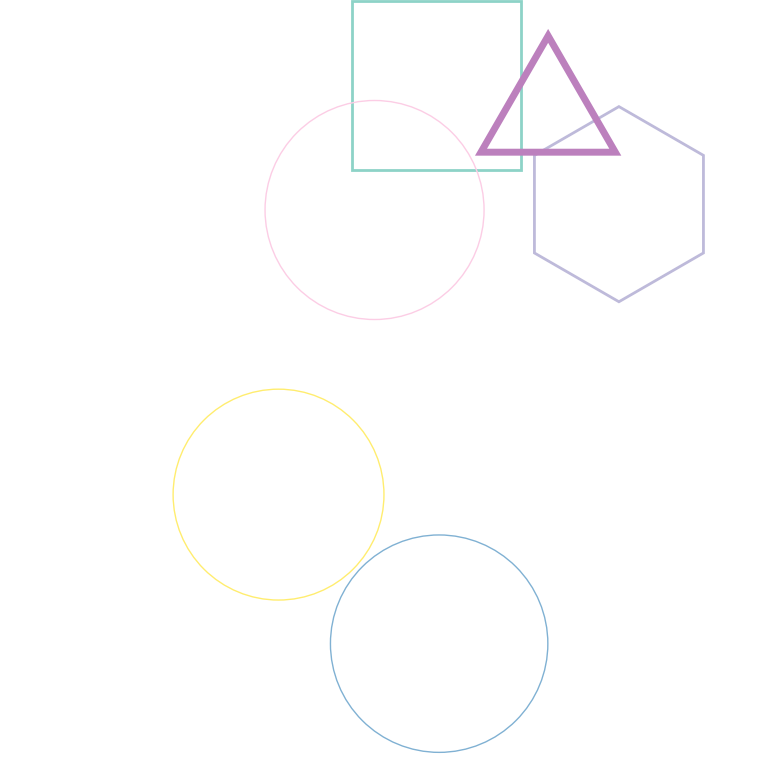[{"shape": "square", "thickness": 1, "radius": 0.55, "center": [0.567, 0.89]}, {"shape": "hexagon", "thickness": 1, "radius": 0.63, "center": [0.804, 0.735]}, {"shape": "circle", "thickness": 0.5, "radius": 0.71, "center": [0.57, 0.164]}, {"shape": "circle", "thickness": 0.5, "radius": 0.71, "center": [0.486, 0.727]}, {"shape": "triangle", "thickness": 2.5, "radius": 0.5, "center": [0.712, 0.853]}, {"shape": "circle", "thickness": 0.5, "radius": 0.68, "center": [0.362, 0.358]}]